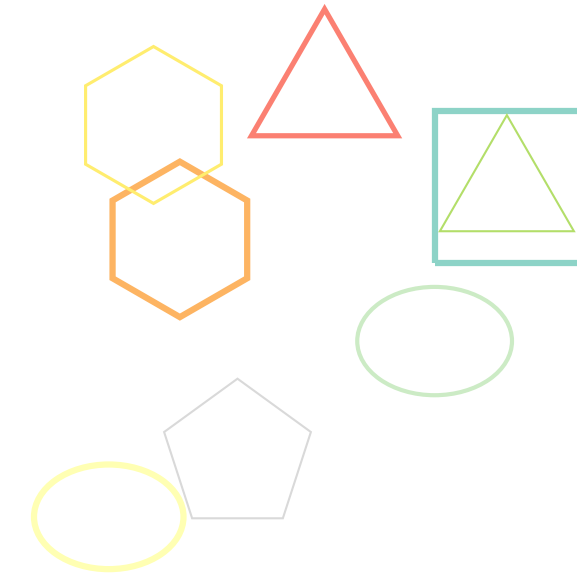[{"shape": "square", "thickness": 3, "radius": 0.66, "center": [0.885, 0.676]}, {"shape": "oval", "thickness": 3, "radius": 0.65, "center": [0.188, 0.104]}, {"shape": "triangle", "thickness": 2.5, "radius": 0.73, "center": [0.562, 0.837]}, {"shape": "hexagon", "thickness": 3, "radius": 0.67, "center": [0.311, 0.585]}, {"shape": "triangle", "thickness": 1, "radius": 0.67, "center": [0.878, 0.666]}, {"shape": "pentagon", "thickness": 1, "radius": 0.67, "center": [0.411, 0.21]}, {"shape": "oval", "thickness": 2, "radius": 0.67, "center": [0.753, 0.409]}, {"shape": "hexagon", "thickness": 1.5, "radius": 0.68, "center": [0.266, 0.783]}]